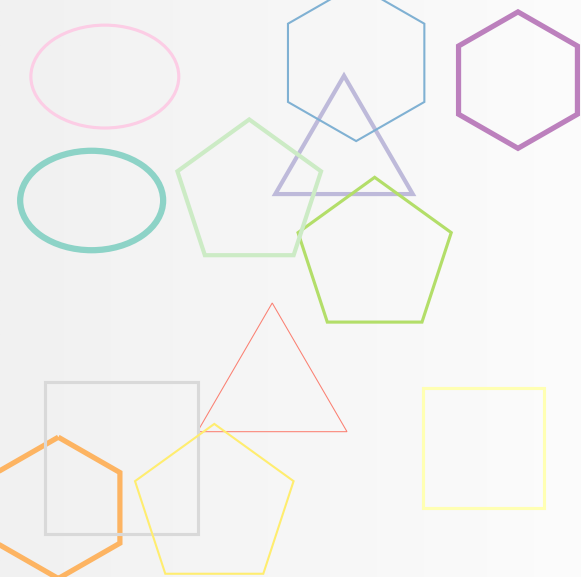[{"shape": "oval", "thickness": 3, "radius": 0.61, "center": [0.158, 0.652]}, {"shape": "square", "thickness": 1.5, "radius": 0.52, "center": [0.832, 0.224]}, {"shape": "triangle", "thickness": 2, "radius": 0.68, "center": [0.592, 0.731]}, {"shape": "triangle", "thickness": 0.5, "radius": 0.74, "center": [0.468, 0.326]}, {"shape": "hexagon", "thickness": 1, "radius": 0.68, "center": [0.613, 0.89]}, {"shape": "hexagon", "thickness": 2.5, "radius": 0.61, "center": [0.1, 0.12]}, {"shape": "pentagon", "thickness": 1.5, "radius": 0.69, "center": [0.645, 0.554]}, {"shape": "oval", "thickness": 1.5, "radius": 0.64, "center": [0.18, 0.867]}, {"shape": "square", "thickness": 1.5, "radius": 0.66, "center": [0.208, 0.206]}, {"shape": "hexagon", "thickness": 2.5, "radius": 0.59, "center": [0.891, 0.86]}, {"shape": "pentagon", "thickness": 2, "radius": 0.65, "center": [0.429, 0.662]}, {"shape": "pentagon", "thickness": 1, "radius": 0.72, "center": [0.369, 0.122]}]